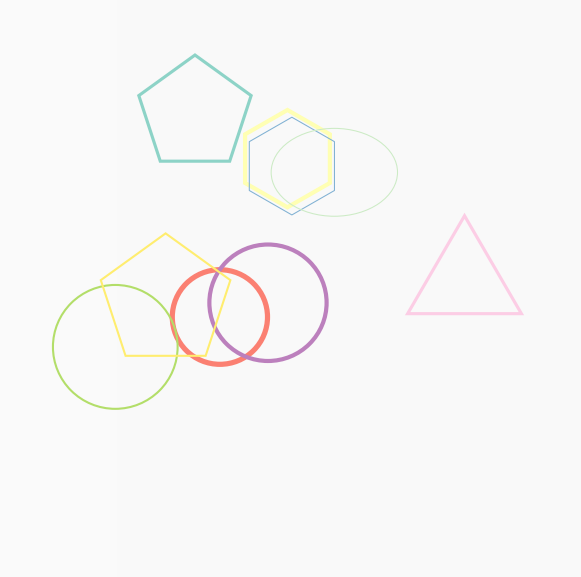[{"shape": "pentagon", "thickness": 1.5, "radius": 0.51, "center": [0.335, 0.802]}, {"shape": "hexagon", "thickness": 2, "radius": 0.42, "center": [0.495, 0.724]}, {"shape": "circle", "thickness": 2.5, "radius": 0.41, "center": [0.378, 0.45]}, {"shape": "hexagon", "thickness": 0.5, "radius": 0.42, "center": [0.502, 0.712]}, {"shape": "circle", "thickness": 1, "radius": 0.54, "center": [0.198, 0.398]}, {"shape": "triangle", "thickness": 1.5, "radius": 0.56, "center": [0.799, 0.512]}, {"shape": "circle", "thickness": 2, "radius": 0.5, "center": [0.461, 0.475]}, {"shape": "oval", "thickness": 0.5, "radius": 0.54, "center": [0.575, 0.701]}, {"shape": "pentagon", "thickness": 1, "radius": 0.59, "center": [0.285, 0.478]}]